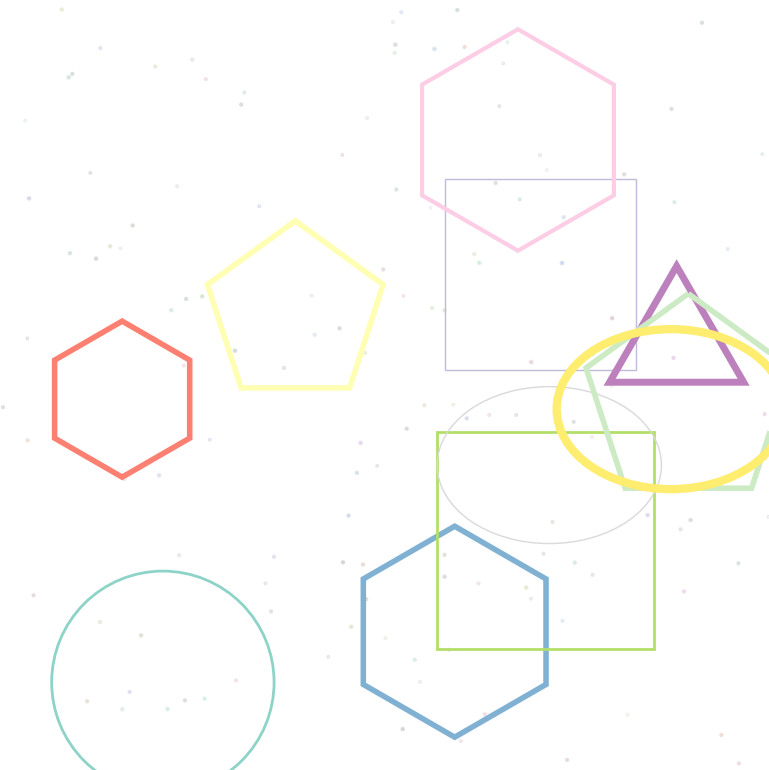[{"shape": "circle", "thickness": 1, "radius": 0.72, "center": [0.212, 0.114]}, {"shape": "pentagon", "thickness": 2, "radius": 0.6, "center": [0.384, 0.593]}, {"shape": "square", "thickness": 0.5, "radius": 0.62, "center": [0.702, 0.644]}, {"shape": "hexagon", "thickness": 2, "radius": 0.51, "center": [0.159, 0.482]}, {"shape": "hexagon", "thickness": 2, "radius": 0.68, "center": [0.59, 0.18]}, {"shape": "square", "thickness": 1, "radius": 0.7, "center": [0.708, 0.299]}, {"shape": "hexagon", "thickness": 1.5, "radius": 0.72, "center": [0.673, 0.818]}, {"shape": "oval", "thickness": 0.5, "radius": 0.73, "center": [0.713, 0.396]}, {"shape": "triangle", "thickness": 2.5, "radius": 0.5, "center": [0.879, 0.554]}, {"shape": "pentagon", "thickness": 2, "radius": 0.7, "center": [0.894, 0.479]}, {"shape": "oval", "thickness": 3, "radius": 0.74, "center": [0.871, 0.469]}]